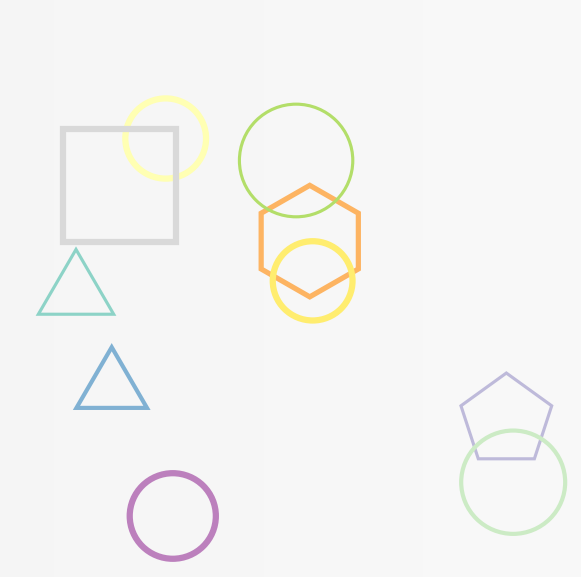[{"shape": "triangle", "thickness": 1.5, "radius": 0.37, "center": [0.131, 0.492]}, {"shape": "circle", "thickness": 3, "radius": 0.35, "center": [0.285, 0.759]}, {"shape": "pentagon", "thickness": 1.5, "radius": 0.41, "center": [0.871, 0.271]}, {"shape": "triangle", "thickness": 2, "radius": 0.35, "center": [0.192, 0.328]}, {"shape": "hexagon", "thickness": 2.5, "radius": 0.48, "center": [0.533, 0.582]}, {"shape": "circle", "thickness": 1.5, "radius": 0.49, "center": [0.509, 0.721]}, {"shape": "square", "thickness": 3, "radius": 0.49, "center": [0.205, 0.678]}, {"shape": "circle", "thickness": 3, "radius": 0.37, "center": [0.297, 0.106]}, {"shape": "circle", "thickness": 2, "radius": 0.45, "center": [0.883, 0.164]}, {"shape": "circle", "thickness": 3, "radius": 0.34, "center": [0.538, 0.513]}]